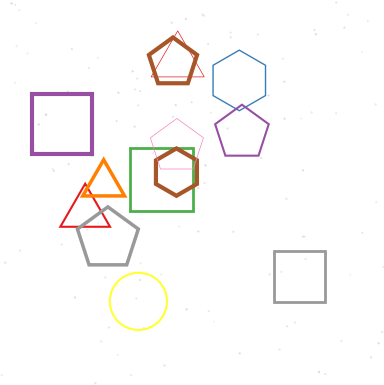[{"shape": "triangle", "thickness": 1.5, "radius": 0.37, "center": [0.221, 0.448]}, {"shape": "triangle", "thickness": 0.5, "radius": 0.4, "center": [0.462, 0.84]}, {"shape": "hexagon", "thickness": 1, "radius": 0.39, "center": [0.622, 0.791]}, {"shape": "square", "thickness": 2, "radius": 0.41, "center": [0.419, 0.533]}, {"shape": "pentagon", "thickness": 1.5, "radius": 0.37, "center": [0.628, 0.655]}, {"shape": "square", "thickness": 3, "radius": 0.39, "center": [0.162, 0.679]}, {"shape": "triangle", "thickness": 2.5, "radius": 0.31, "center": [0.269, 0.522]}, {"shape": "circle", "thickness": 1.5, "radius": 0.37, "center": [0.359, 0.217]}, {"shape": "hexagon", "thickness": 3, "radius": 0.31, "center": [0.458, 0.553]}, {"shape": "pentagon", "thickness": 3, "radius": 0.33, "center": [0.449, 0.837]}, {"shape": "pentagon", "thickness": 0.5, "radius": 0.36, "center": [0.459, 0.62]}, {"shape": "square", "thickness": 2, "radius": 0.33, "center": [0.779, 0.282]}, {"shape": "pentagon", "thickness": 2.5, "radius": 0.42, "center": [0.28, 0.379]}]